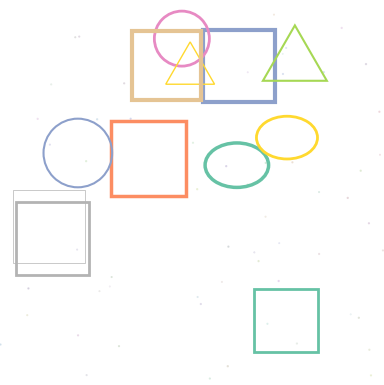[{"shape": "oval", "thickness": 2.5, "radius": 0.41, "center": [0.615, 0.571]}, {"shape": "square", "thickness": 2, "radius": 0.41, "center": [0.743, 0.168]}, {"shape": "square", "thickness": 2.5, "radius": 0.49, "center": [0.386, 0.589]}, {"shape": "square", "thickness": 3, "radius": 0.47, "center": [0.621, 0.828]}, {"shape": "circle", "thickness": 1.5, "radius": 0.45, "center": [0.202, 0.603]}, {"shape": "circle", "thickness": 2, "radius": 0.36, "center": [0.472, 0.9]}, {"shape": "triangle", "thickness": 1.5, "radius": 0.48, "center": [0.766, 0.838]}, {"shape": "oval", "thickness": 2, "radius": 0.4, "center": [0.745, 0.643]}, {"shape": "triangle", "thickness": 1, "radius": 0.37, "center": [0.494, 0.818]}, {"shape": "square", "thickness": 3, "radius": 0.45, "center": [0.433, 0.831]}, {"shape": "square", "thickness": 2, "radius": 0.47, "center": [0.137, 0.381]}, {"shape": "square", "thickness": 0.5, "radius": 0.47, "center": [0.127, 0.412]}]